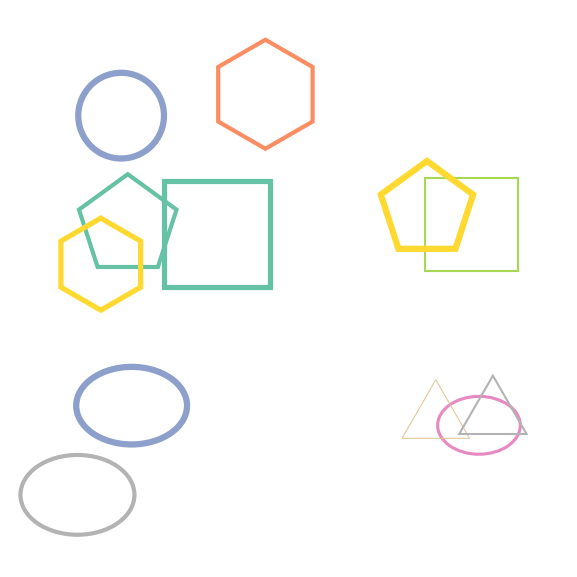[{"shape": "square", "thickness": 2.5, "radius": 0.46, "center": [0.376, 0.594]}, {"shape": "pentagon", "thickness": 2, "radius": 0.44, "center": [0.221, 0.609]}, {"shape": "hexagon", "thickness": 2, "radius": 0.47, "center": [0.46, 0.836]}, {"shape": "circle", "thickness": 3, "radius": 0.37, "center": [0.21, 0.799]}, {"shape": "oval", "thickness": 3, "radius": 0.48, "center": [0.228, 0.297]}, {"shape": "oval", "thickness": 1.5, "radius": 0.36, "center": [0.829, 0.263]}, {"shape": "square", "thickness": 1, "radius": 0.4, "center": [0.816, 0.61]}, {"shape": "hexagon", "thickness": 2.5, "radius": 0.4, "center": [0.174, 0.542]}, {"shape": "pentagon", "thickness": 3, "radius": 0.42, "center": [0.739, 0.636]}, {"shape": "triangle", "thickness": 0.5, "radius": 0.34, "center": [0.755, 0.274]}, {"shape": "triangle", "thickness": 1, "radius": 0.34, "center": [0.854, 0.281]}, {"shape": "oval", "thickness": 2, "radius": 0.49, "center": [0.134, 0.142]}]